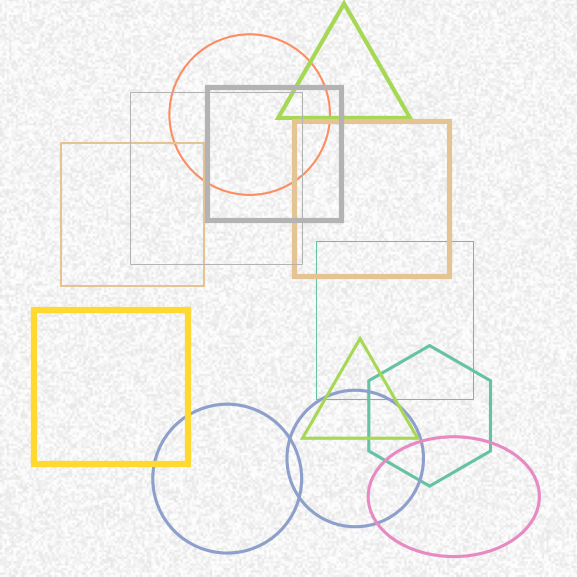[{"shape": "square", "thickness": 0.5, "radius": 0.68, "center": [0.683, 0.445]}, {"shape": "hexagon", "thickness": 1.5, "radius": 0.61, "center": [0.744, 0.279]}, {"shape": "circle", "thickness": 1, "radius": 0.7, "center": [0.432, 0.801]}, {"shape": "circle", "thickness": 1.5, "radius": 0.64, "center": [0.393, 0.17]}, {"shape": "circle", "thickness": 1.5, "radius": 0.59, "center": [0.615, 0.205]}, {"shape": "oval", "thickness": 1.5, "radius": 0.74, "center": [0.786, 0.139]}, {"shape": "triangle", "thickness": 2, "radius": 0.66, "center": [0.596, 0.861]}, {"shape": "triangle", "thickness": 1.5, "radius": 0.58, "center": [0.623, 0.298]}, {"shape": "square", "thickness": 3, "radius": 0.67, "center": [0.193, 0.329]}, {"shape": "square", "thickness": 2.5, "radius": 0.67, "center": [0.643, 0.655]}, {"shape": "square", "thickness": 1, "radius": 0.62, "center": [0.23, 0.628]}, {"shape": "square", "thickness": 0.5, "radius": 0.75, "center": [0.374, 0.691]}, {"shape": "square", "thickness": 2.5, "radius": 0.58, "center": [0.475, 0.734]}]